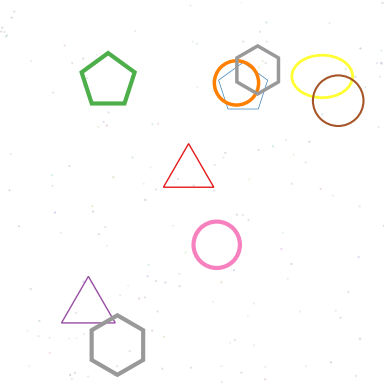[{"shape": "triangle", "thickness": 1, "radius": 0.38, "center": [0.49, 0.551]}, {"shape": "pentagon", "thickness": 0.5, "radius": 0.33, "center": [0.631, 0.771]}, {"shape": "pentagon", "thickness": 3, "radius": 0.36, "center": [0.281, 0.79]}, {"shape": "triangle", "thickness": 1, "radius": 0.4, "center": [0.23, 0.202]}, {"shape": "circle", "thickness": 2.5, "radius": 0.29, "center": [0.614, 0.785]}, {"shape": "oval", "thickness": 2, "radius": 0.39, "center": [0.837, 0.802]}, {"shape": "circle", "thickness": 1.5, "radius": 0.33, "center": [0.878, 0.738]}, {"shape": "circle", "thickness": 3, "radius": 0.3, "center": [0.563, 0.364]}, {"shape": "hexagon", "thickness": 2.5, "radius": 0.31, "center": [0.669, 0.818]}, {"shape": "hexagon", "thickness": 3, "radius": 0.39, "center": [0.305, 0.104]}]